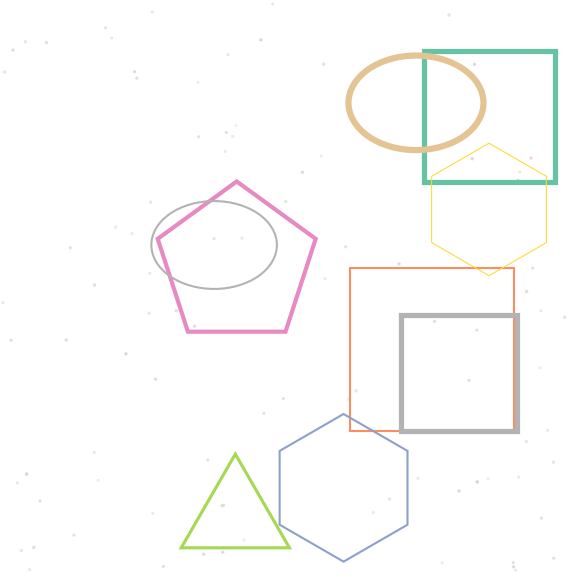[{"shape": "square", "thickness": 2.5, "radius": 0.57, "center": [0.847, 0.797]}, {"shape": "square", "thickness": 1, "radius": 0.71, "center": [0.748, 0.394]}, {"shape": "hexagon", "thickness": 1, "radius": 0.64, "center": [0.595, 0.154]}, {"shape": "pentagon", "thickness": 2, "radius": 0.72, "center": [0.41, 0.541]}, {"shape": "triangle", "thickness": 1.5, "radius": 0.54, "center": [0.407, 0.105]}, {"shape": "hexagon", "thickness": 0.5, "radius": 0.57, "center": [0.847, 0.636]}, {"shape": "oval", "thickness": 3, "radius": 0.58, "center": [0.72, 0.821]}, {"shape": "square", "thickness": 2.5, "radius": 0.5, "center": [0.795, 0.353]}, {"shape": "oval", "thickness": 1, "radius": 0.54, "center": [0.371, 0.575]}]